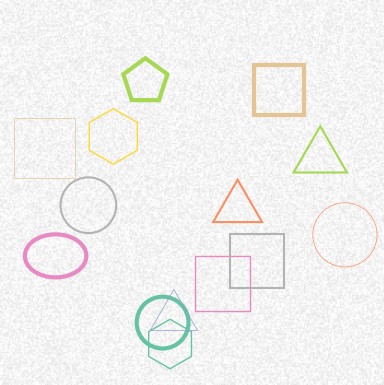[{"shape": "circle", "thickness": 3, "radius": 0.34, "center": [0.422, 0.162]}, {"shape": "hexagon", "thickness": 1, "radius": 0.32, "center": [0.442, 0.106]}, {"shape": "circle", "thickness": 0.5, "radius": 0.42, "center": [0.896, 0.39]}, {"shape": "triangle", "thickness": 1.5, "radius": 0.37, "center": [0.617, 0.46]}, {"shape": "triangle", "thickness": 0.5, "radius": 0.36, "center": [0.452, 0.177]}, {"shape": "oval", "thickness": 3, "radius": 0.4, "center": [0.144, 0.335]}, {"shape": "square", "thickness": 1, "radius": 0.36, "center": [0.578, 0.263]}, {"shape": "pentagon", "thickness": 3, "radius": 0.3, "center": [0.378, 0.789]}, {"shape": "triangle", "thickness": 1.5, "radius": 0.4, "center": [0.832, 0.592]}, {"shape": "hexagon", "thickness": 1, "radius": 0.36, "center": [0.294, 0.646]}, {"shape": "square", "thickness": 3, "radius": 0.32, "center": [0.724, 0.767]}, {"shape": "square", "thickness": 0.5, "radius": 0.39, "center": [0.115, 0.616]}, {"shape": "square", "thickness": 1.5, "radius": 0.35, "center": [0.667, 0.323]}, {"shape": "circle", "thickness": 1.5, "radius": 0.36, "center": [0.23, 0.467]}]